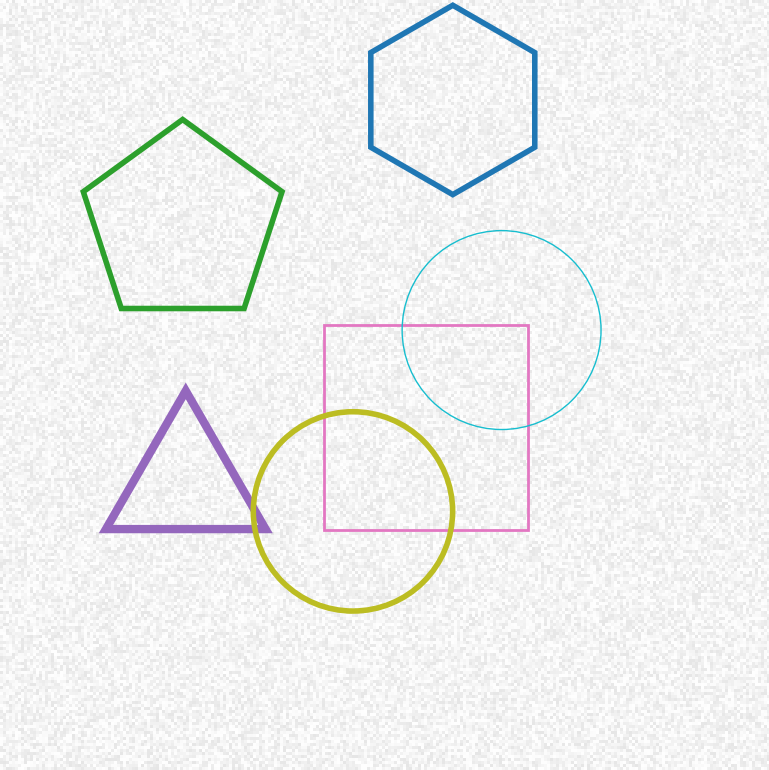[{"shape": "hexagon", "thickness": 2, "radius": 0.61, "center": [0.588, 0.87]}, {"shape": "pentagon", "thickness": 2, "radius": 0.68, "center": [0.237, 0.709]}, {"shape": "triangle", "thickness": 3, "radius": 0.6, "center": [0.241, 0.373]}, {"shape": "square", "thickness": 1, "radius": 0.66, "center": [0.553, 0.444]}, {"shape": "circle", "thickness": 2, "radius": 0.65, "center": [0.458, 0.336]}, {"shape": "circle", "thickness": 0.5, "radius": 0.65, "center": [0.651, 0.571]}]